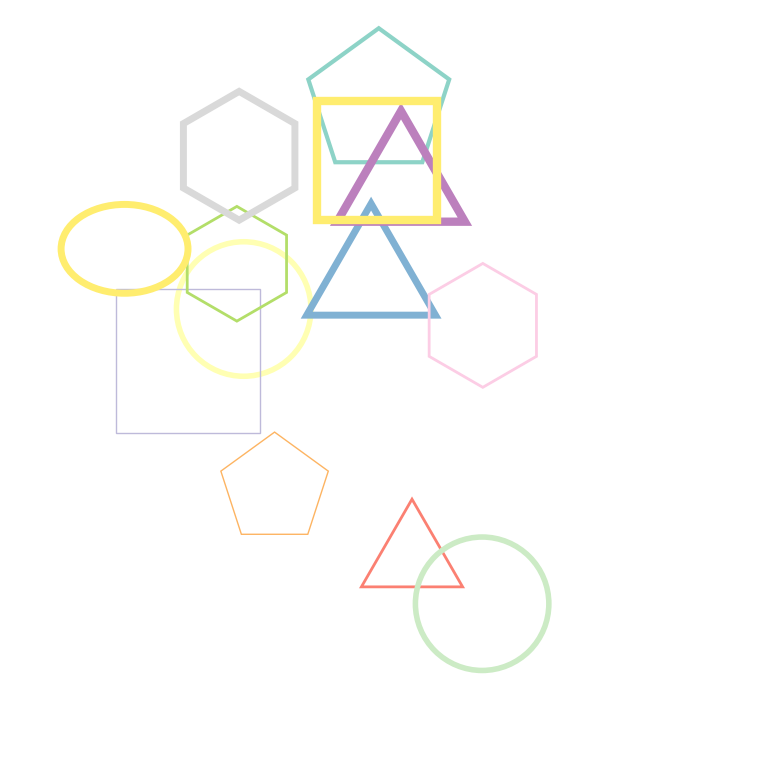[{"shape": "pentagon", "thickness": 1.5, "radius": 0.48, "center": [0.492, 0.867]}, {"shape": "circle", "thickness": 2, "radius": 0.44, "center": [0.316, 0.599]}, {"shape": "square", "thickness": 0.5, "radius": 0.47, "center": [0.244, 0.531]}, {"shape": "triangle", "thickness": 1, "radius": 0.38, "center": [0.535, 0.276]}, {"shape": "triangle", "thickness": 2.5, "radius": 0.48, "center": [0.482, 0.639]}, {"shape": "pentagon", "thickness": 0.5, "radius": 0.37, "center": [0.357, 0.365]}, {"shape": "hexagon", "thickness": 1, "radius": 0.37, "center": [0.308, 0.657]}, {"shape": "hexagon", "thickness": 1, "radius": 0.4, "center": [0.627, 0.577]}, {"shape": "hexagon", "thickness": 2.5, "radius": 0.42, "center": [0.311, 0.798]}, {"shape": "triangle", "thickness": 3, "radius": 0.48, "center": [0.521, 0.76]}, {"shape": "circle", "thickness": 2, "radius": 0.43, "center": [0.626, 0.216]}, {"shape": "oval", "thickness": 2.5, "radius": 0.41, "center": [0.162, 0.677]}, {"shape": "square", "thickness": 3, "radius": 0.39, "center": [0.49, 0.791]}]